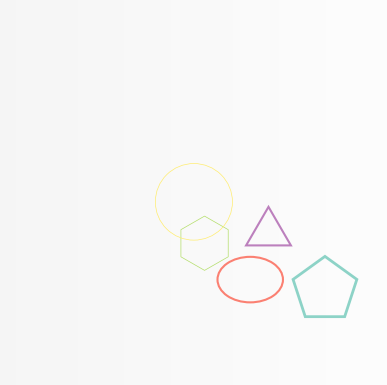[{"shape": "pentagon", "thickness": 2, "radius": 0.43, "center": [0.839, 0.247]}, {"shape": "oval", "thickness": 1.5, "radius": 0.42, "center": [0.646, 0.274]}, {"shape": "hexagon", "thickness": 0.5, "radius": 0.35, "center": [0.528, 0.368]}, {"shape": "triangle", "thickness": 1.5, "radius": 0.33, "center": [0.693, 0.396]}, {"shape": "circle", "thickness": 0.5, "radius": 0.5, "center": [0.5, 0.476]}]